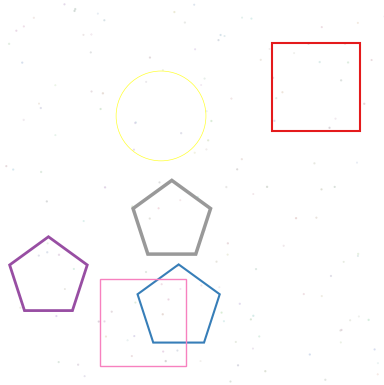[{"shape": "square", "thickness": 1.5, "radius": 0.57, "center": [0.821, 0.773]}, {"shape": "pentagon", "thickness": 1.5, "radius": 0.56, "center": [0.464, 0.201]}, {"shape": "pentagon", "thickness": 2, "radius": 0.53, "center": [0.126, 0.279]}, {"shape": "circle", "thickness": 0.5, "radius": 0.58, "center": [0.418, 0.699]}, {"shape": "square", "thickness": 1, "radius": 0.56, "center": [0.371, 0.163]}, {"shape": "pentagon", "thickness": 2.5, "radius": 0.53, "center": [0.446, 0.426]}]